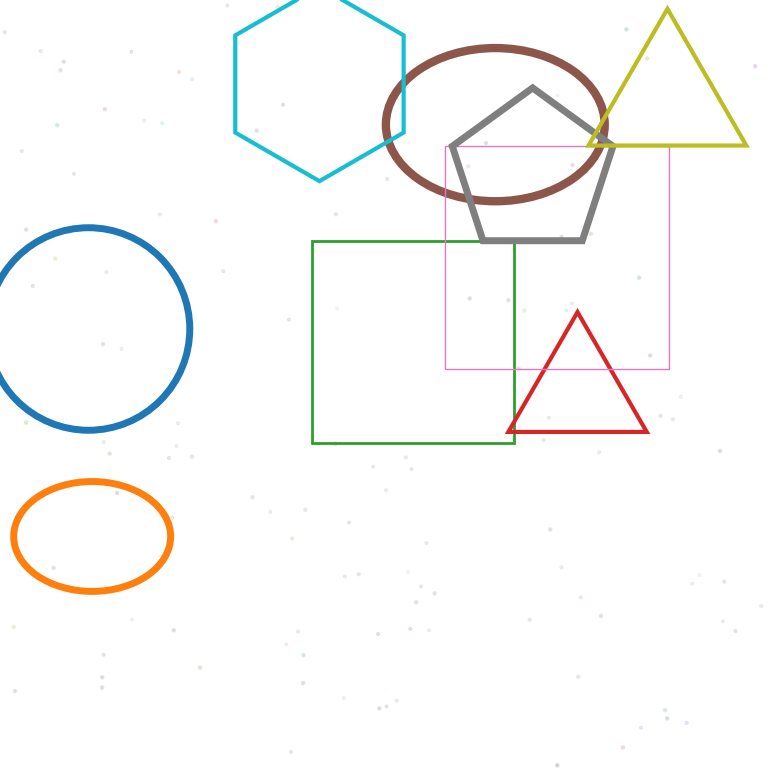[{"shape": "circle", "thickness": 2.5, "radius": 0.66, "center": [0.115, 0.573]}, {"shape": "oval", "thickness": 2.5, "radius": 0.51, "center": [0.12, 0.303]}, {"shape": "square", "thickness": 1, "radius": 0.66, "center": [0.537, 0.555]}, {"shape": "triangle", "thickness": 1.5, "radius": 0.52, "center": [0.75, 0.491]}, {"shape": "oval", "thickness": 3, "radius": 0.71, "center": [0.643, 0.838]}, {"shape": "square", "thickness": 0.5, "radius": 0.73, "center": [0.723, 0.665]}, {"shape": "pentagon", "thickness": 2.5, "radius": 0.55, "center": [0.692, 0.776]}, {"shape": "triangle", "thickness": 1.5, "radius": 0.59, "center": [0.867, 0.87]}, {"shape": "hexagon", "thickness": 1.5, "radius": 0.63, "center": [0.415, 0.891]}]